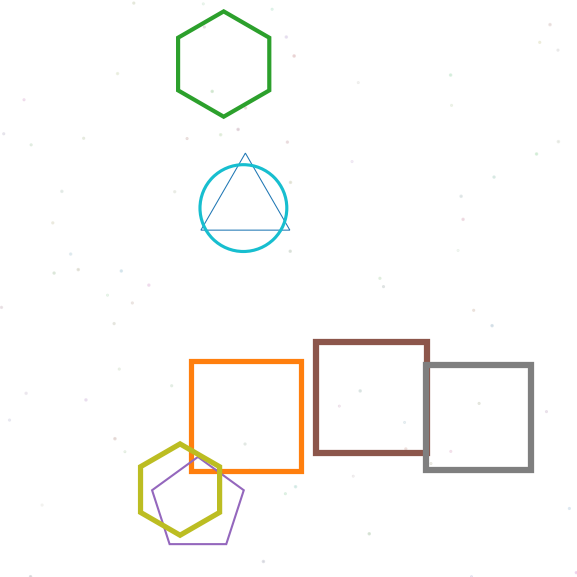[{"shape": "triangle", "thickness": 0.5, "radius": 0.44, "center": [0.425, 0.645]}, {"shape": "square", "thickness": 2.5, "radius": 0.47, "center": [0.426, 0.279]}, {"shape": "hexagon", "thickness": 2, "radius": 0.46, "center": [0.387, 0.888]}, {"shape": "pentagon", "thickness": 1, "radius": 0.42, "center": [0.343, 0.124]}, {"shape": "square", "thickness": 3, "radius": 0.48, "center": [0.643, 0.311]}, {"shape": "square", "thickness": 3, "radius": 0.45, "center": [0.829, 0.276]}, {"shape": "hexagon", "thickness": 2.5, "radius": 0.4, "center": [0.312, 0.151]}, {"shape": "circle", "thickness": 1.5, "radius": 0.38, "center": [0.421, 0.639]}]